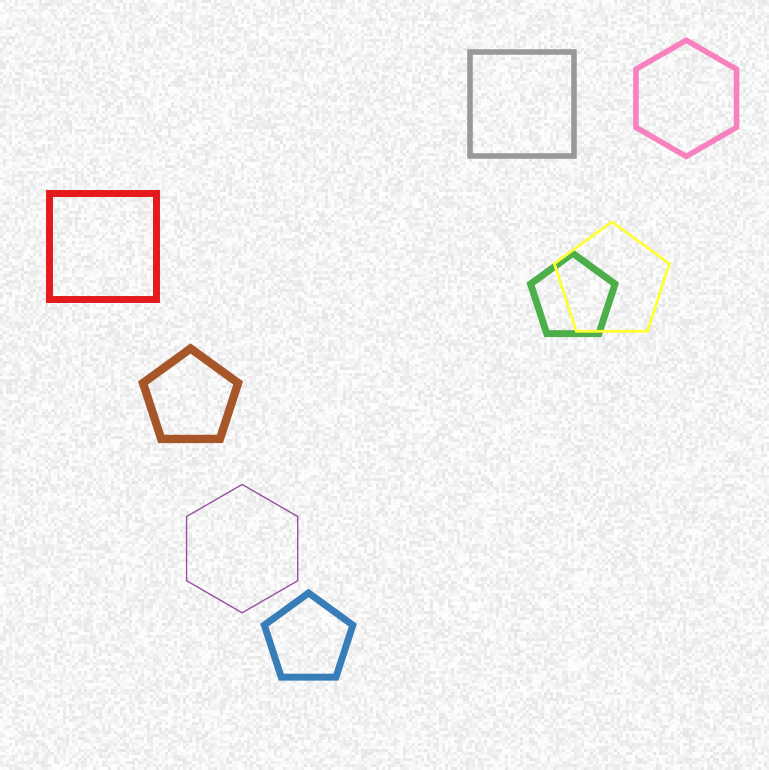[{"shape": "square", "thickness": 2.5, "radius": 0.34, "center": [0.133, 0.68]}, {"shape": "pentagon", "thickness": 2.5, "radius": 0.3, "center": [0.401, 0.169]}, {"shape": "pentagon", "thickness": 2.5, "radius": 0.29, "center": [0.744, 0.613]}, {"shape": "hexagon", "thickness": 0.5, "radius": 0.42, "center": [0.314, 0.287]}, {"shape": "pentagon", "thickness": 1, "radius": 0.39, "center": [0.795, 0.633]}, {"shape": "pentagon", "thickness": 3, "radius": 0.32, "center": [0.248, 0.483]}, {"shape": "hexagon", "thickness": 2, "radius": 0.38, "center": [0.891, 0.872]}, {"shape": "square", "thickness": 2, "radius": 0.34, "center": [0.678, 0.865]}]